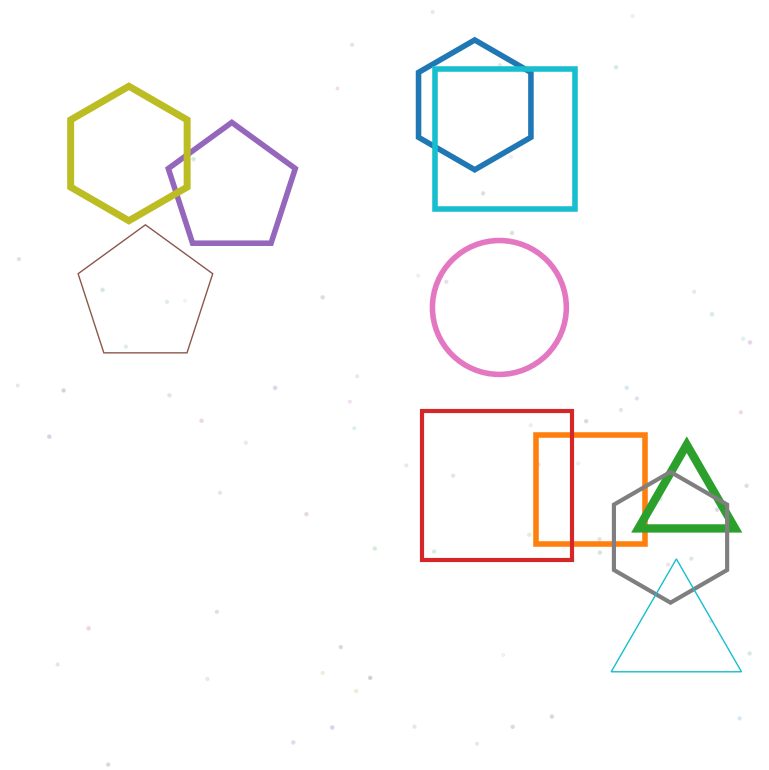[{"shape": "hexagon", "thickness": 2, "radius": 0.42, "center": [0.617, 0.864]}, {"shape": "square", "thickness": 2, "radius": 0.35, "center": [0.767, 0.364]}, {"shape": "triangle", "thickness": 3, "radius": 0.36, "center": [0.892, 0.35]}, {"shape": "square", "thickness": 1.5, "radius": 0.49, "center": [0.646, 0.37]}, {"shape": "pentagon", "thickness": 2, "radius": 0.43, "center": [0.301, 0.754]}, {"shape": "pentagon", "thickness": 0.5, "radius": 0.46, "center": [0.189, 0.616]}, {"shape": "circle", "thickness": 2, "radius": 0.43, "center": [0.649, 0.601]}, {"shape": "hexagon", "thickness": 1.5, "radius": 0.42, "center": [0.871, 0.302]}, {"shape": "hexagon", "thickness": 2.5, "radius": 0.44, "center": [0.167, 0.801]}, {"shape": "triangle", "thickness": 0.5, "radius": 0.49, "center": [0.878, 0.176]}, {"shape": "square", "thickness": 2, "radius": 0.45, "center": [0.656, 0.82]}]